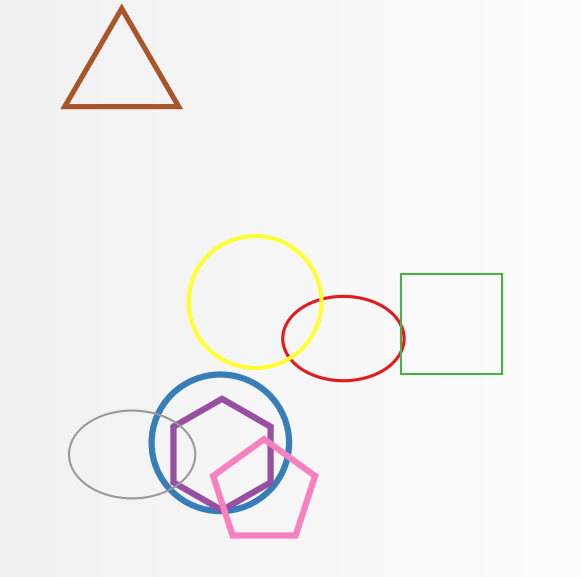[{"shape": "oval", "thickness": 1.5, "radius": 0.52, "center": [0.591, 0.413]}, {"shape": "circle", "thickness": 3, "radius": 0.59, "center": [0.379, 0.232]}, {"shape": "square", "thickness": 1, "radius": 0.43, "center": [0.777, 0.438]}, {"shape": "hexagon", "thickness": 3, "radius": 0.48, "center": [0.382, 0.212]}, {"shape": "circle", "thickness": 2, "radius": 0.57, "center": [0.439, 0.476]}, {"shape": "triangle", "thickness": 2.5, "radius": 0.57, "center": [0.209, 0.871]}, {"shape": "pentagon", "thickness": 3, "radius": 0.46, "center": [0.454, 0.146]}, {"shape": "oval", "thickness": 1, "radius": 0.54, "center": [0.227, 0.212]}]